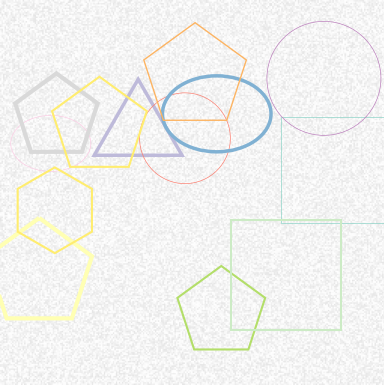[{"shape": "square", "thickness": 0.5, "radius": 0.68, "center": [0.867, 0.559]}, {"shape": "pentagon", "thickness": 3, "radius": 0.72, "center": [0.102, 0.29]}, {"shape": "triangle", "thickness": 2.5, "radius": 0.66, "center": [0.359, 0.662]}, {"shape": "circle", "thickness": 0.5, "radius": 0.59, "center": [0.48, 0.641]}, {"shape": "oval", "thickness": 2.5, "radius": 0.7, "center": [0.563, 0.704]}, {"shape": "pentagon", "thickness": 1, "radius": 0.7, "center": [0.507, 0.801]}, {"shape": "pentagon", "thickness": 1.5, "radius": 0.6, "center": [0.575, 0.189]}, {"shape": "oval", "thickness": 0.5, "radius": 0.52, "center": [0.132, 0.628]}, {"shape": "pentagon", "thickness": 3, "radius": 0.56, "center": [0.147, 0.697]}, {"shape": "circle", "thickness": 0.5, "radius": 0.74, "center": [0.841, 0.796]}, {"shape": "square", "thickness": 1.5, "radius": 0.71, "center": [0.742, 0.286]}, {"shape": "hexagon", "thickness": 1.5, "radius": 0.56, "center": [0.142, 0.454]}, {"shape": "pentagon", "thickness": 1.5, "radius": 0.65, "center": [0.258, 0.671]}]